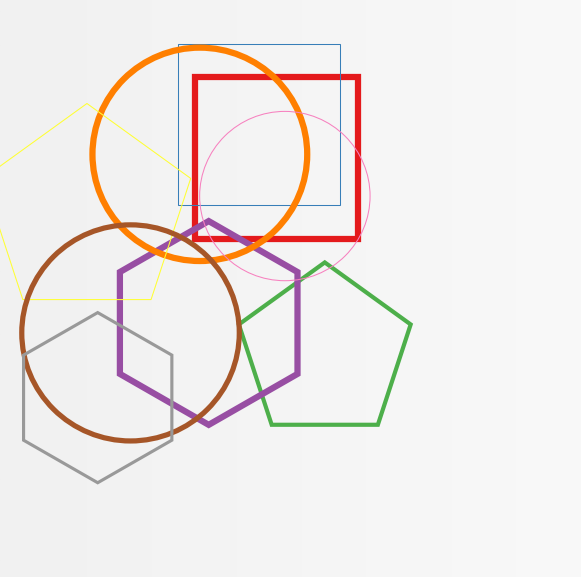[{"shape": "square", "thickness": 3, "radius": 0.7, "center": [0.476, 0.725]}, {"shape": "square", "thickness": 0.5, "radius": 0.7, "center": [0.445, 0.783]}, {"shape": "pentagon", "thickness": 2, "radius": 0.78, "center": [0.559, 0.389]}, {"shape": "hexagon", "thickness": 3, "radius": 0.88, "center": [0.359, 0.44]}, {"shape": "circle", "thickness": 3, "radius": 0.92, "center": [0.344, 0.732]}, {"shape": "pentagon", "thickness": 0.5, "radius": 0.94, "center": [0.15, 0.632]}, {"shape": "circle", "thickness": 2.5, "radius": 0.94, "center": [0.225, 0.423]}, {"shape": "circle", "thickness": 0.5, "radius": 0.73, "center": [0.49, 0.66]}, {"shape": "hexagon", "thickness": 1.5, "radius": 0.74, "center": [0.168, 0.311]}]